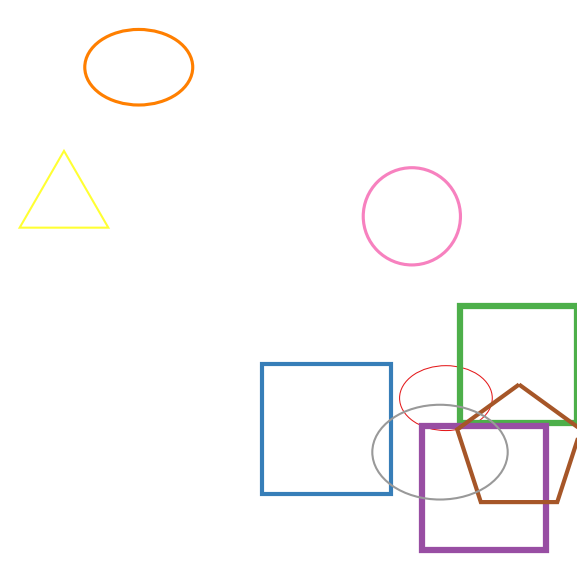[{"shape": "oval", "thickness": 0.5, "radius": 0.4, "center": [0.772, 0.31]}, {"shape": "square", "thickness": 2, "radius": 0.56, "center": [0.565, 0.256]}, {"shape": "square", "thickness": 3, "radius": 0.51, "center": [0.897, 0.367]}, {"shape": "square", "thickness": 3, "radius": 0.54, "center": [0.838, 0.153]}, {"shape": "oval", "thickness": 1.5, "radius": 0.47, "center": [0.24, 0.883]}, {"shape": "triangle", "thickness": 1, "radius": 0.44, "center": [0.111, 0.649]}, {"shape": "pentagon", "thickness": 2, "radius": 0.56, "center": [0.899, 0.221]}, {"shape": "circle", "thickness": 1.5, "radius": 0.42, "center": [0.713, 0.625]}, {"shape": "oval", "thickness": 1, "radius": 0.59, "center": [0.762, 0.216]}]